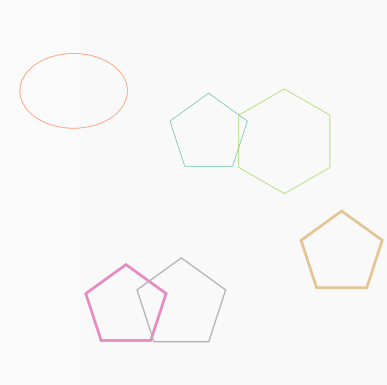[{"shape": "pentagon", "thickness": 0.5, "radius": 0.52, "center": [0.539, 0.653]}, {"shape": "oval", "thickness": 0.5, "radius": 0.69, "center": [0.19, 0.764]}, {"shape": "pentagon", "thickness": 2, "radius": 0.54, "center": [0.325, 0.204]}, {"shape": "hexagon", "thickness": 0.5, "radius": 0.68, "center": [0.734, 0.633]}, {"shape": "pentagon", "thickness": 2, "radius": 0.55, "center": [0.882, 0.342]}, {"shape": "pentagon", "thickness": 1, "radius": 0.6, "center": [0.468, 0.21]}]